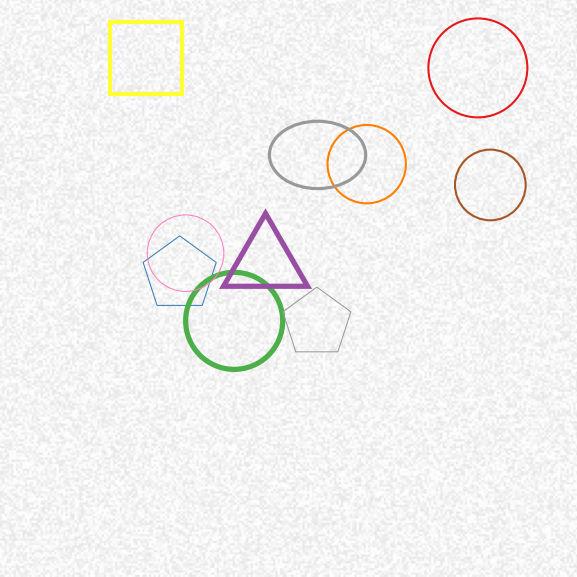[{"shape": "circle", "thickness": 1, "radius": 0.43, "center": [0.827, 0.882]}, {"shape": "pentagon", "thickness": 0.5, "radius": 0.33, "center": [0.311, 0.524]}, {"shape": "circle", "thickness": 2.5, "radius": 0.42, "center": [0.405, 0.444]}, {"shape": "triangle", "thickness": 2.5, "radius": 0.42, "center": [0.46, 0.545]}, {"shape": "circle", "thickness": 1, "radius": 0.34, "center": [0.635, 0.715]}, {"shape": "square", "thickness": 2, "radius": 0.31, "center": [0.253, 0.898]}, {"shape": "circle", "thickness": 1, "radius": 0.31, "center": [0.849, 0.679]}, {"shape": "circle", "thickness": 0.5, "radius": 0.33, "center": [0.321, 0.561]}, {"shape": "oval", "thickness": 1.5, "radius": 0.42, "center": [0.55, 0.731]}, {"shape": "pentagon", "thickness": 0.5, "radius": 0.31, "center": [0.549, 0.44]}]